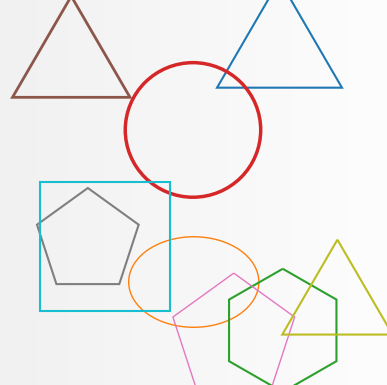[{"shape": "triangle", "thickness": 1.5, "radius": 0.93, "center": [0.721, 0.865]}, {"shape": "oval", "thickness": 1, "radius": 0.84, "center": [0.5, 0.267]}, {"shape": "hexagon", "thickness": 1.5, "radius": 0.8, "center": [0.73, 0.142]}, {"shape": "circle", "thickness": 2.5, "radius": 0.87, "center": [0.498, 0.662]}, {"shape": "triangle", "thickness": 2, "radius": 0.88, "center": [0.184, 0.835]}, {"shape": "pentagon", "thickness": 1, "radius": 0.83, "center": [0.603, 0.125]}, {"shape": "pentagon", "thickness": 1.5, "radius": 0.69, "center": [0.227, 0.374]}, {"shape": "triangle", "thickness": 1.5, "radius": 0.82, "center": [0.871, 0.213]}, {"shape": "square", "thickness": 1.5, "radius": 0.84, "center": [0.272, 0.36]}]